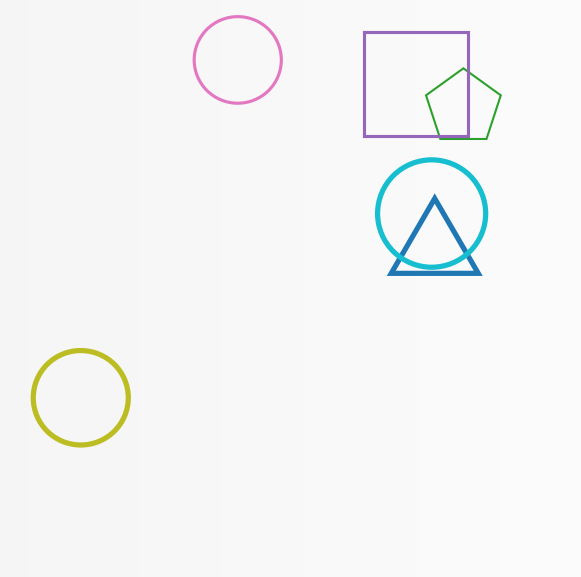[{"shape": "triangle", "thickness": 2.5, "radius": 0.43, "center": [0.748, 0.569]}, {"shape": "pentagon", "thickness": 1, "radius": 0.34, "center": [0.797, 0.813]}, {"shape": "square", "thickness": 1.5, "radius": 0.45, "center": [0.715, 0.854]}, {"shape": "circle", "thickness": 1.5, "radius": 0.37, "center": [0.409, 0.895]}, {"shape": "circle", "thickness": 2.5, "radius": 0.41, "center": [0.139, 0.31]}, {"shape": "circle", "thickness": 2.5, "radius": 0.46, "center": [0.743, 0.629]}]